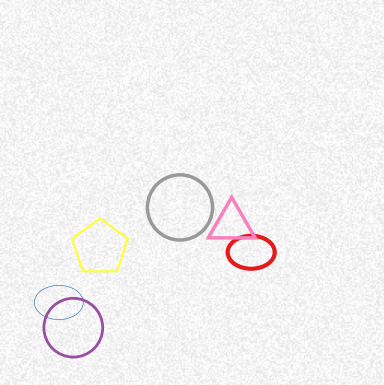[{"shape": "oval", "thickness": 3, "radius": 0.31, "center": [0.652, 0.345]}, {"shape": "oval", "thickness": 0.5, "radius": 0.32, "center": [0.153, 0.214]}, {"shape": "circle", "thickness": 2, "radius": 0.38, "center": [0.19, 0.149]}, {"shape": "pentagon", "thickness": 1.5, "radius": 0.38, "center": [0.26, 0.357]}, {"shape": "triangle", "thickness": 2.5, "radius": 0.35, "center": [0.602, 0.417]}, {"shape": "circle", "thickness": 2.5, "radius": 0.42, "center": [0.468, 0.461]}]